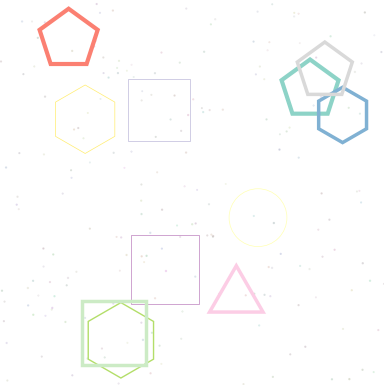[{"shape": "pentagon", "thickness": 3, "radius": 0.39, "center": [0.805, 0.768]}, {"shape": "circle", "thickness": 0.5, "radius": 0.38, "center": [0.67, 0.435]}, {"shape": "square", "thickness": 0.5, "radius": 0.4, "center": [0.413, 0.715]}, {"shape": "pentagon", "thickness": 3, "radius": 0.4, "center": [0.178, 0.898]}, {"shape": "hexagon", "thickness": 2.5, "radius": 0.36, "center": [0.89, 0.701]}, {"shape": "hexagon", "thickness": 1, "radius": 0.49, "center": [0.314, 0.116]}, {"shape": "triangle", "thickness": 2.5, "radius": 0.4, "center": [0.614, 0.23]}, {"shape": "pentagon", "thickness": 2.5, "radius": 0.38, "center": [0.844, 0.816]}, {"shape": "square", "thickness": 0.5, "radius": 0.45, "center": [0.429, 0.301]}, {"shape": "square", "thickness": 2.5, "radius": 0.42, "center": [0.296, 0.136]}, {"shape": "hexagon", "thickness": 0.5, "radius": 0.44, "center": [0.221, 0.69]}]